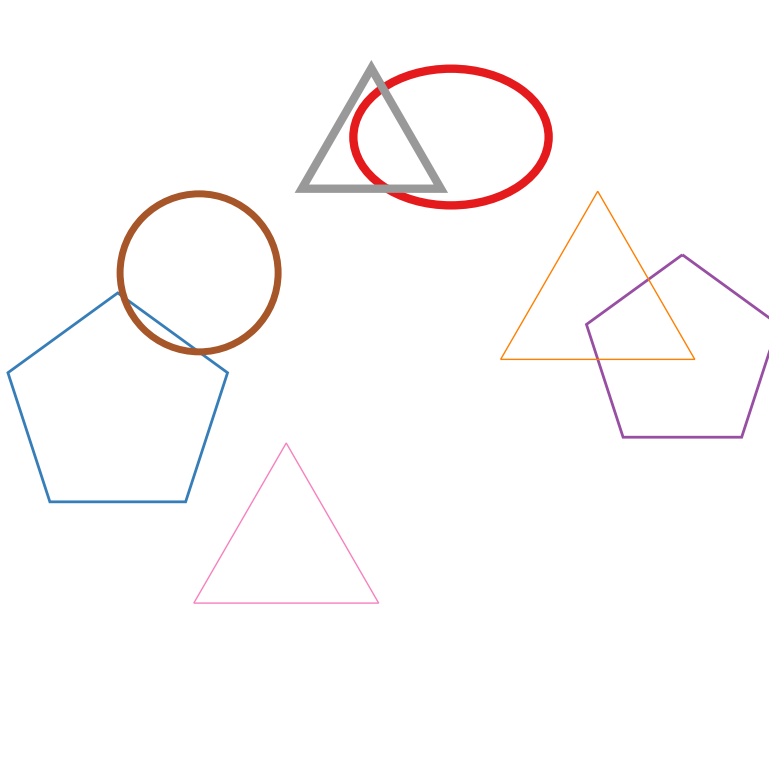[{"shape": "oval", "thickness": 3, "radius": 0.63, "center": [0.586, 0.822]}, {"shape": "pentagon", "thickness": 1, "radius": 0.75, "center": [0.153, 0.47]}, {"shape": "pentagon", "thickness": 1, "radius": 0.65, "center": [0.886, 0.538]}, {"shape": "triangle", "thickness": 0.5, "radius": 0.73, "center": [0.776, 0.606]}, {"shape": "circle", "thickness": 2.5, "radius": 0.51, "center": [0.259, 0.646]}, {"shape": "triangle", "thickness": 0.5, "radius": 0.69, "center": [0.372, 0.286]}, {"shape": "triangle", "thickness": 3, "radius": 0.52, "center": [0.482, 0.807]}]